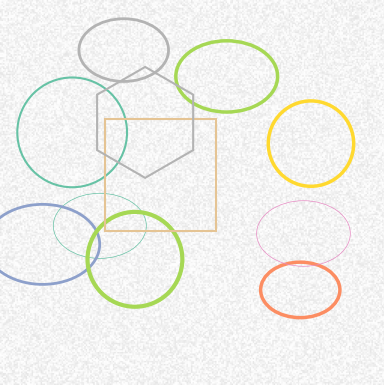[{"shape": "oval", "thickness": 0.5, "radius": 0.6, "center": [0.259, 0.413]}, {"shape": "circle", "thickness": 1.5, "radius": 0.71, "center": [0.187, 0.656]}, {"shape": "oval", "thickness": 2.5, "radius": 0.51, "center": [0.78, 0.247]}, {"shape": "oval", "thickness": 2, "radius": 0.74, "center": [0.111, 0.365]}, {"shape": "oval", "thickness": 0.5, "radius": 0.61, "center": [0.788, 0.394]}, {"shape": "circle", "thickness": 3, "radius": 0.62, "center": [0.35, 0.326]}, {"shape": "oval", "thickness": 2.5, "radius": 0.66, "center": [0.589, 0.802]}, {"shape": "circle", "thickness": 2.5, "radius": 0.55, "center": [0.808, 0.627]}, {"shape": "square", "thickness": 1.5, "radius": 0.73, "center": [0.417, 0.545]}, {"shape": "hexagon", "thickness": 1.5, "radius": 0.72, "center": [0.377, 0.682]}, {"shape": "oval", "thickness": 2, "radius": 0.58, "center": [0.321, 0.87]}]